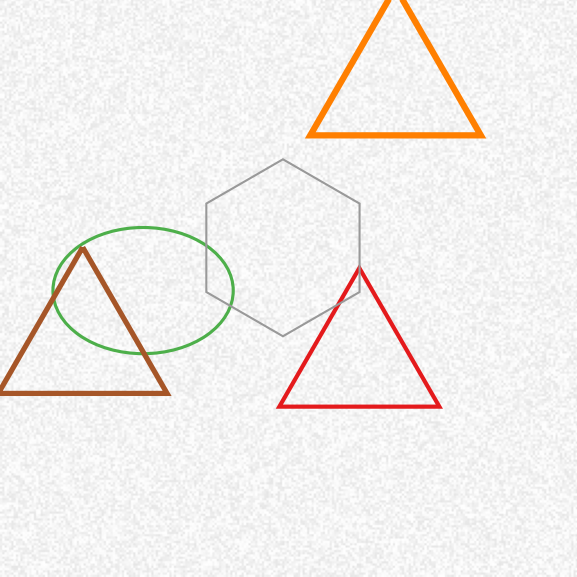[{"shape": "triangle", "thickness": 2, "radius": 0.8, "center": [0.622, 0.375]}, {"shape": "oval", "thickness": 1.5, "radius": 0.78, "center": [0.248, 0.496]}, {"shape": "triangle", "thickness": 3, "radius": 0.85, "center": [0.685, 0.85]}, {"shape": "triangle", "thickness": 2.5, "radius": 0.84, "center": [0.143, 0.402]}, {"shape": "hexagon", "thickness": 1, "radius": 0.77, "center": [0.49, 0.57]}]